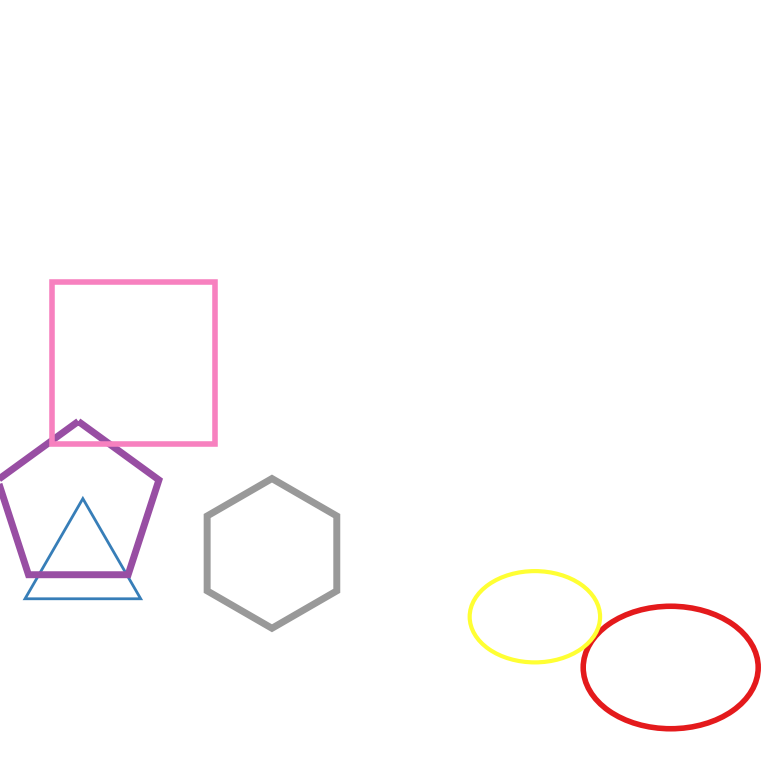[{"shape": "oval", "thickness": 2, "radius": 0.57, "center": [0.871, 0.133]}, {"shape": "triangle", "thickness": 1, "radius": 0.43, "center": [0.108, 0.266]}, {"shape": "pentagon", "thickness": 2.5, "radius": 0.55, "center": [0.102, 0.343]}, {"shape": "oval", "thickness": 1.5, "radius": 0.42, "center": [0.695, 0.199]}, {"shape": "square", "thickness": 2, "radius": 0.53, "center": [0.173, 0.529]}, {"shape": "hexagon", "thickness": 2.5, "radius": 0.49, "center": [0.353, 0.281]}]